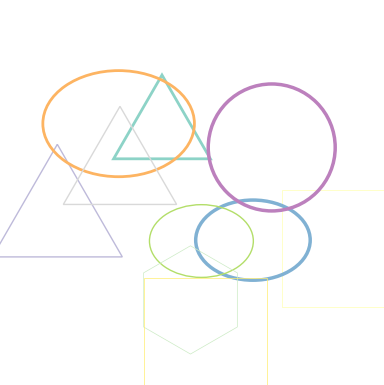[{"shape": "triangle", "thickness": 2, "radius": 0.73, "center": [0.421, 0.66]}, {"shape": "square", "thickness": 0.5, "radius": 0.77, "center": [0.885, 0.355]}, {"shape": "triangle", "thickness": 1, "radius": 0.97, "center": [0.149, 0.43]}, {"shape": "oval", "thickness": 2.5, "radius": 0.74, "center": [0.657, 0.376]}, {"shape": "oval", "thickness": 2, "radius": 0.98, "center": [0.308, 0.679]}, {"shape": "oval", "thickness": 1, "radius": 0.67, "center": [0.523, 0.374]}, {"shape": "triangle", "thickness": 1, "radius": 0.85, "center": [0.312, 0.554]}, {"shape": "circle", "thickness": 2.5, "radius": 0.82, "center": [0.706, 0.617]}, {"shape": "hexagon", "thickness": 0.5, "radius": 0.7, "center": [0.495, 0.221]}, {"shape": "square", "thickness": 0.5, "radius": 0.8, "center": [0.534, 0.118]}]